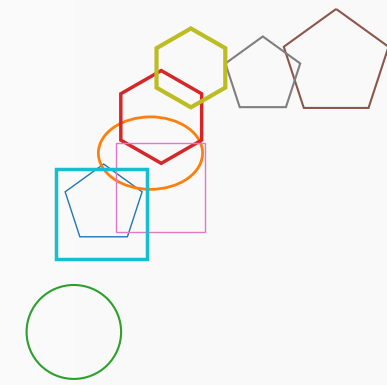[{"shape": "pentagon", "thickness": 1, "radius": 0.52, "center": [0.267, 0.469]}, {"shape": "oval", "thickness": 2, "radius": 0.67, "center": [0.388, 0.602]}, {"shape": "circle", "thickness": 1.5, "radius": 0.61, "center": [0.191, 0.138]}, {"shape": "hexagon", "thickness": 2.5, "radius": 0.6, "center": [0.416, 0.696]}, {"shape": "pentagon", "thickness": 1.5, "radius": 0.71, "center": [0.868, 0.835]}, {"shape": "square", "thickness": 1, "radius": 0.58, "center": [0.415, 0.514]}, {"shape": "pentagon", "thickness": 1.5, "radius": 0.51, "center": [0.678, 0.804]}, {"shape": "hexagon", "thickness": 3, "radius": 0.51, "center": [0.493, 0.824]}, {"shape": "square", "thickness": 2.5, "radius": 0.59, "center": [0.262, 0.445]}]